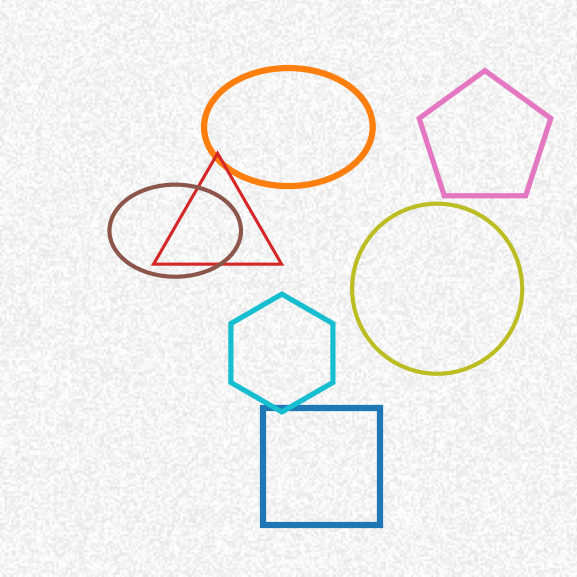[{"shape": "square", "thickness": 3, "radius": 0.5, "center": [0.557, 0.191]}, {"shape": "oval", "thickness": 3, "radius": 0.73, "center": [0.499, 0.779]}, {"shape": "triangle", "thickness": 1.5, "radius": 0.64, "center": [0.377, 0.606]}, {"shape": "oval", "thickness": 2, "radius": 0.57, "center": [0.303, 0.6]}, {"shape": "pentagon", "thickness": 2.5, "radius": 0.6, "center": [0.84, 0.757]}, {"shape": "circle", "thickness": 2, "radius": 0.74, "center": [0.757, 0.499]}, {"shape": "hexagon", "thickness": 2.5, "radius": 0.51, "center": [0.488, 0.388]}]